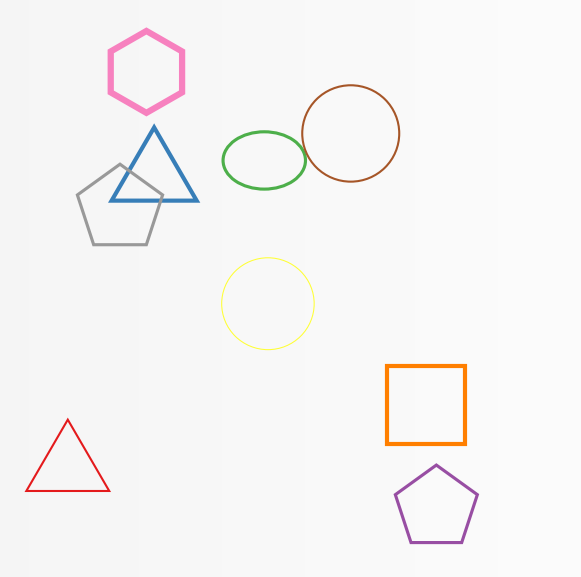[{"shape": "triangle", "thickness": 1, "radius": 0.41, "center": [0.117, 0.19]}, {"shape": "triangle", "thickness": 2, "radius": 0.42, "center": [0.265, 0.694]}, {"shape": "oval", "thickness": 1.5, "radius": 0.35, "center": [0.455, 0.721]}, {"shape": "pentagon", "thickness": 1.5, "radius": 0.37, "center": [0.751, 0.12]}, {"shape": "square", "thickness": 2, "radius": 0.34, "center": [0.733, 0.298]}, {"shape": "circle", "thickness": 0.5, "radius": 0.4, "center": [0.461, 0.473]}, {"shape": "circle", "thickness": 1, "radius": 0.42, "center": [0.603, 0.768]}, {"shape": "hexagon", "thickness": 3, "radius": 0.35, "center": [0.252, 0.875]}, {"shape": "pentagon", "thickness": 1.5, "radius": 0.39, "center": [0.206, 0.638]}]